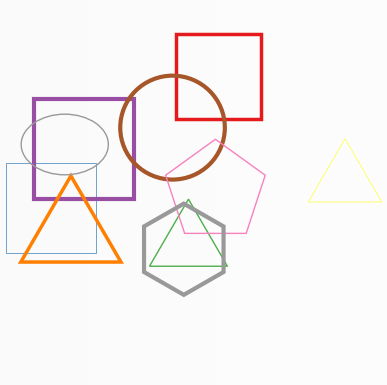[{"shape": "square", "thickness": 2.5, "radius": 0.55, "center": [0.564, 0.801]}, {"shape": "square", "thickness": 0.5, "radius": 0.58, "center": [0.132, 0.46]}, {"shape": "triangle", "thickness": 1, "radius": 0.58, "center": [0.486, 0.367]}, {"shape": "square", "thickness": 3, "radius": 0.65, "center": [0.217, 0.612]}, {"shape": "triangle", "thickness": 2.5, "radius": 0.75, "center": [0.183, 0.394]}, {"shape": "triangle", "thickness": 0.5, "radius": 0.55, "center": [0.891, 0.53]}, {"shape": "circle", "thickness": 3, "radius": 0.67, "center": [0.445, 0.669]}, {"shape": "pentagon", "thickness": 1, "radius": 0.68, "center": [0.556, 0.503]}, {"shape": "hexagon", "thickness": 3, "radius": 0.59, "center": [0.474, 0.353]}, {"shape": "oval", "thickness": 1, "radius": 0.56, "center": [0.167, 0.625]}]